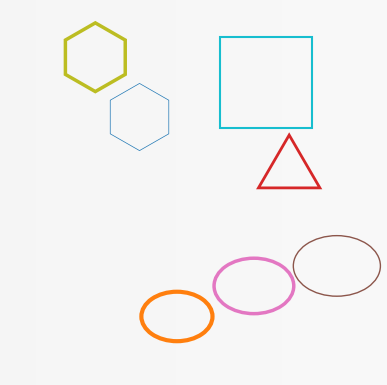[{"shape": "hexagon", "thickness": 0.5, "radius": 0.44, "center": [0.36, 0.696]}, {"shape": "oval", "thickness": 3, "radius": 0.46, "center": [0.457, 0.178]}, {"shape": "triangle", "thickness": 2, "radius": 0.46, "center": [0.746, 0.558]}, {"shape": "oval", "thickness": 1, "radius": 0.56, "center": [0.869, 0.309]}, {"shape": "oval", "thickness": 2.5, "radius": 0.51, "center": [0.655, 0.257]}, {"shape": "hexagon", "thickness": 2.5, "radius": 0.45, "center": [0.246, 0.851]}, {"shape": "square", "thickness": 1.5, "radius": 0.59, "center": [0.686, 0.785]}]